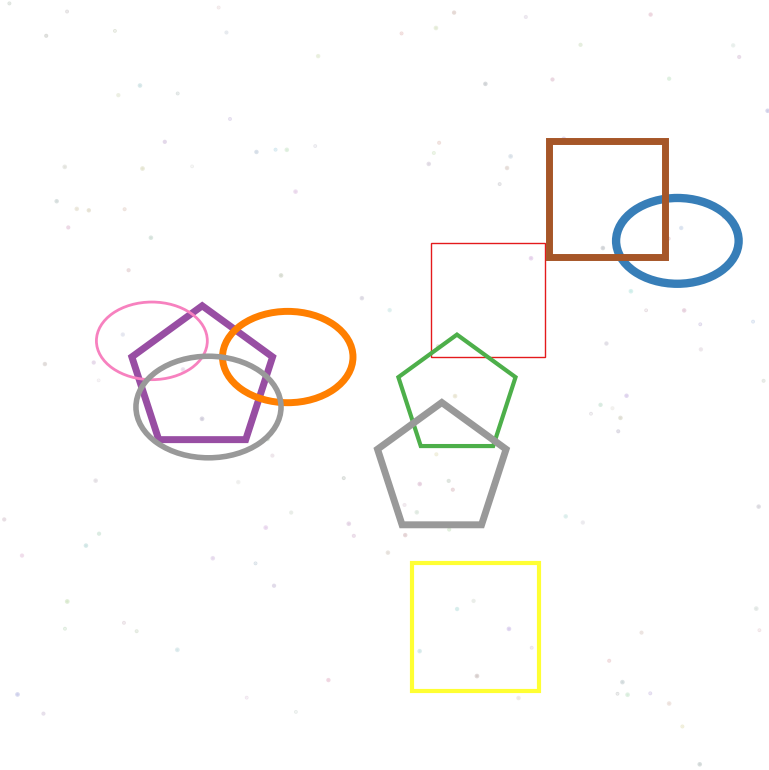[{"shape": "square", "thickness": 0.5, "radius": 0.37, "center": [0.634, 0.61]}, {"shape": "oval", "thickness": 3, "radius": 0.4, "center": [0.88, 0.687]}, {"shape": "pentagon", "thickness": 1.5, "radius": 0.4, "center": [0.593, 0.485]}, {"shape": "pentagon", "thickness": 2.5, "radius": 0.48, "center": [0.263, 0.507]}, {"shape": "oval", "thickness": 2.5, "radius": 0.42, "center": [0.374, 0.536]}, {"shape": "square", "thickness": 1.5, "radius": 0.41, "center": [0.617, 0.186]}, {"shape": "square", "thickness": 2.5, "radius": 0.38, "center": [0.788, 0.742]}, {"shape": "oval", "thickness": 1, "radius": 0.36, "center": [0.197, 0.557]}, {"shape": "oval", "thickness": 2, "radius": 0.47, "center": [0.271, 0.471]}, {"shape": "pentagon", "thickness": 2.5, "radius": 0.44, "center": [0.574, 0.389]}]